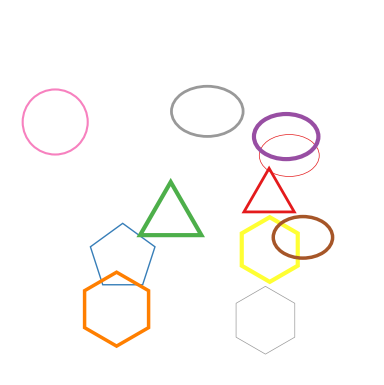[{"shape": "oval", "thickness": 0.5, "radius": 0.39, "center": [0.751, 0.596]}, {"shape": "triangle", "thickness": 2, "radius": 0.38, "center": [0.699, 0.487]}, {"shape": "pentagon", "thickness": 1, "radius": 0.44, "center": [0.319, 0.332]}, {"shape": "triangle", "thickness": 3, "radius": 0.46, "center": [0.443, 0.435]}, {"shape": "oval", "thickness": 3, "radius": 0.42, "center": [0.743, 0.645]}, {"shape": "hexagon", "thickness": 2.5, "radius": 0.48, "center": [0.303, 0.197]}, {"shape": "hexagon", "thickness": 3, "radius": 0.42, "center": [0.701, 0.352]}, {"shape": "oval", "thickness": 2.5, "radius": 0.39, "center": [0.787, 0.384]}, {"shape": "circle", "thickness": 1.5, "radius": 0.42, "center": [0.143, 0.683]}, {"shape": "hexagon", "thickness": 0.5, "radius": 0.44, "center": [0.689, 0.168]}, {"shape": "oval", "thickness": 2, "radius": 0.47, "center": [0.538, 0.711]}]